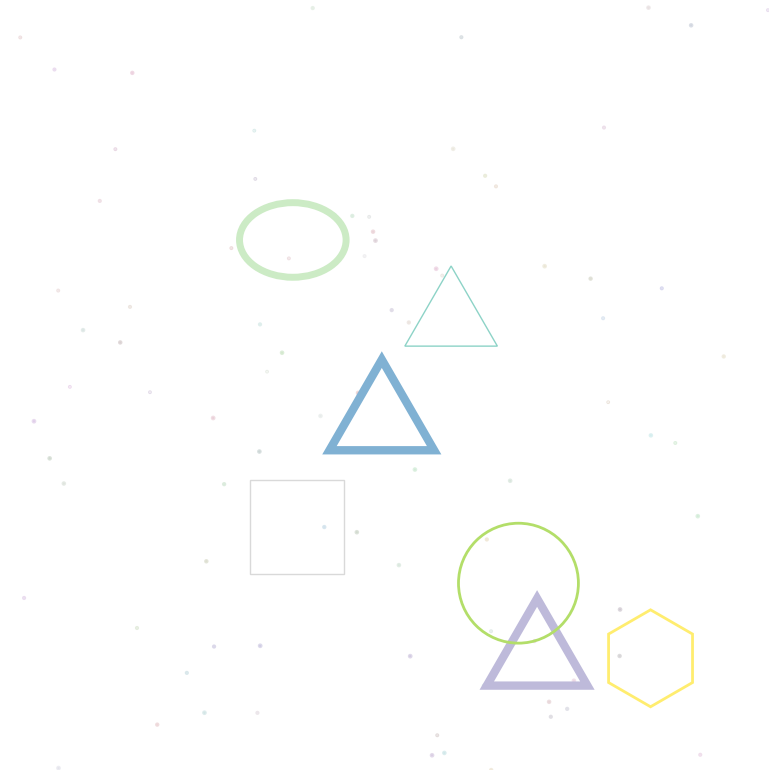[{"shape": "triangle", "thickness": 0.5, "radius": 0.35, "center": [0.586, 0.585]}, {"shape": "triangle", "thickness": 3, "radius": 0.38, "center": [0.698, 0.147]}, {"shape": "triangle", "thickness": 3, "radius": 0.39, "center": [0.496, 0.454]}, {"shape": "circle", "thickness": 1, "radius": 0.39, "center": [0.673, 0.243]}, {"shape": "square", "thickness": 0.5, "radius": 0.31, "center": [0.386, 0.316]}, {"shape": "oval", "thickness": 2.5, "radius": 0.35, "center": [0.38, 0.688]}, {"shape": "hexagon", "thickness": 1, "radius": 0.31, "center": [0.845, 0.145]}]